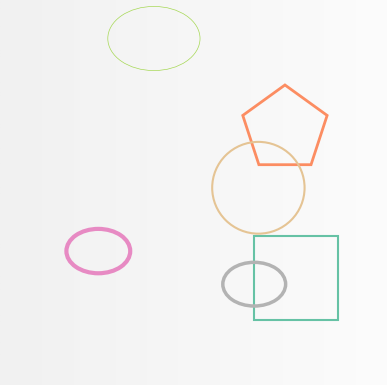[{"shape": "square", "thickness": 1.5, "radius": 0.54, "center": [0.764, 0.279]}, {"shape": "pentagon", "thickness": 2, "radius": 0.57, "center": [0.735, 0.665]}, {"shape": "oval", "thickness": 3, "radius": 0.41, "center": [0.254, 0.348]}, {"shape": "oval", "thickness": 0.5, "radius": 0.6, "center": [0.397, 0.9]}, {"shape": "circle", "thickness": 1.5, "radius": 0.6, "center": [0.667, 0.512]}, {"shape": "oval", "thickness": 2.5, "radius": 0.41, "center": [0.656, 0.262]}]